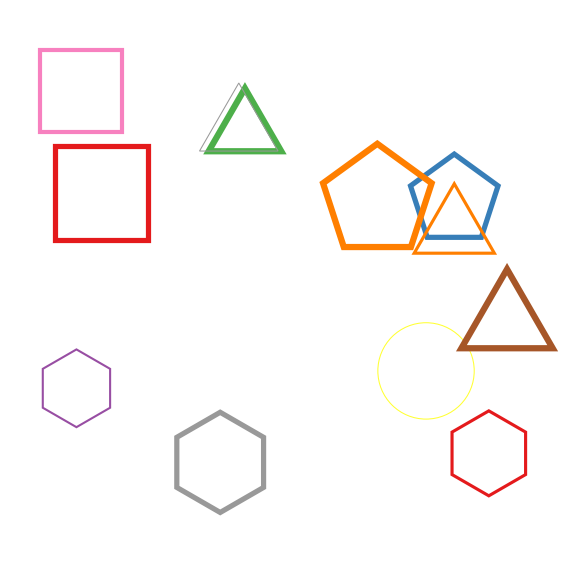[{"shape": "hexagon", "thickness": 1.5, "radius": 0.37, "center": [0.846, 0.214]}, {"shape": "square", "thickness": 2.5, "radius": 0.4, "center": [0.176, 0.665]}, {"shape": "pentagon", "thickness": 2.5, "radius": 0.4, "center": [0.787, 0.653]}, {"shape": "triangle", "thickness": 3, "radius": 0.36, "center": [0.424, 0.774]}, {"shape": "hexagon", "thickness": 1, "radius": 0.34, "center": [0.132, 0.327]}, {"shape": "triangle", "thickness": 1.5, "radius": 0.4, "center": [0.787, 0.601]}, {"shape": "pentagon", "thickness": 3, "radius": 0.49, "center": [0.653, 0.651]}, {"shape": "circle", "thickness": 0.5, "radius": 0.42, "center": [0.738, 0.357]}, {"shape": "triangle", "thickness": 3, "radius": 0.46, "center": [0.878, 0.442]}, {"shape": "square", "thickness": 2, "radius": 0.36, "center": [0.141, 0.842]}, {"shape": "triangle", "thickness": 0.5, "radius": 0.39, "center": [0.413, 0.777]}, {"shape": "hexagon", "thickness": 2.5, "radius": 0.43, "center": [0.381, 0.198]}]